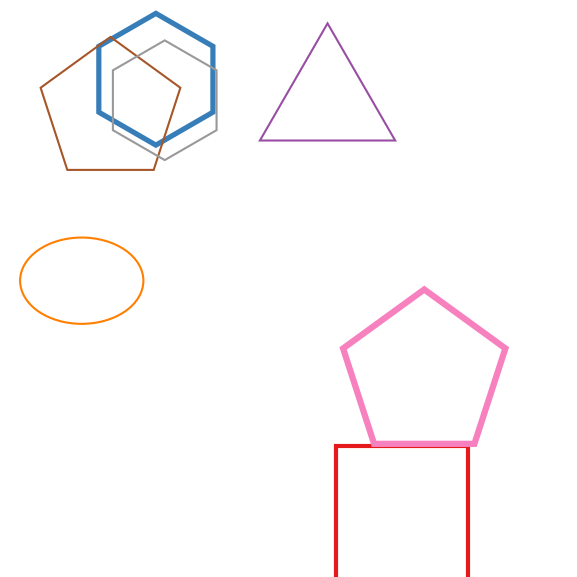[{"shape": "square", "thickness": 2, "radius": 0.57, "center": [0.696, 0.112]}, {"shape": "hexagon", "thickness": 2.5, "radius": 0.57, "center": [0.27, 0.862]}, {"shape": "triangle", "thickness": 1, "radius": 0.68, "center": [0.567, 0.823]}, {"shape": "oval", "thickness": 1, "radius": 0.53, "center": [0.142, 0.513]}, {"shape": "pentagon", "thickness": 1, "radius": 0.64, "center": [0.191, 0.808]}, {"shape": "pentagon", "thickness": 3, "radius": 0.74, "center": [0.735, 0.35]}, {"shape": "hexagon", "thickness": 1, "radius": 0.52, "center": [0.285, 0.826]}]